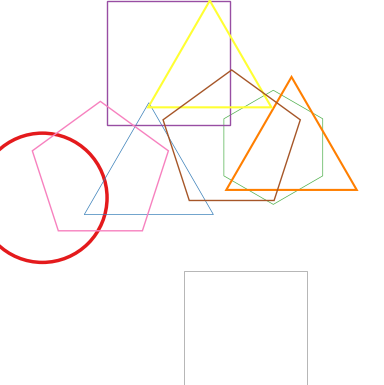[{"shape": "circle", "thickness": 2.5, "radius": 0.84, "center": [0.11, 0.486]}, {"shape": "triangle", "thickness": 0.5, "radius": 0.97, "center": [0.387, 0.54]}, {"shape": "hexagon", "thickness": 0.5, "radius": 0.74, "center": [0.71, 0.617]}, {"shape": "square", "thickness": 1, "radius": 0.8, "center": [0.437, 0.837]}, {"shape": "triangle", "thickness": 1.5, "radius": 0.98, "center": [0.757, 0.605]}, {"shape": "triangle", "thickness": 1.5, "radius": 0.92, "center": [0.545, 0.814]}, {"shape": "pentagon", "thickness": 1, "radius": 0.94, "center": [0.602, 0.631]}, {"shape": "pentagon", "thickness": 1, "radius": 0.93, "center": [0.261, 0.551]}, {"shape": "square", "thickness": 0.5, "radius": 0.8, "center": [0.637, 0.136]}]